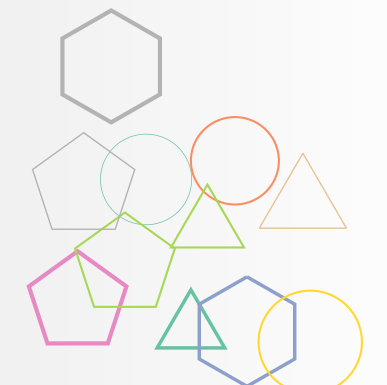[{"shape": "circle", "thickness": 0.5, "radius": 0.59, "center": [0.377, 0.534]}, {"shape": "triangle", "thickness": 2.5, "radius": 0.5, "center": [0.493, 0.147]}, {"shape": "circle", "thickness": 1.5, "radius": 0.57, "center": [0.606, 0.582]}, {"shape": "hexagon", "thickness": 2.5, "radius": 0.71, "center": [0.637, 0.139]}, {"shape": "pentagon", "thickness": 3, "radius": 0.66, "center": [0.2, 0.215]}, {"shape": "pentagon", "thickness": 1.5, "radius": 0.68, "center": [0.322, 0.313]}, {"shape": "triangle", "thickness": 1.5, "radius": 0.54, "center": [0.535, 0.412]}, {"shape": "circle", "thickness": 1.5, "radius": 0.67, "center": [0.801, 0.112]}, {"shape": "triangle", "thickness": 1, "radius": 0.65, "center": [0.782, 0.472]}, {"shape": "hexagon", "thickness": 3, "radius": 0.73, "center": [0.287, 0.827]}, {"shape": "pentagon", "thickness": 1, "radius": 0.69, "center": [0.216, 0.517]}]